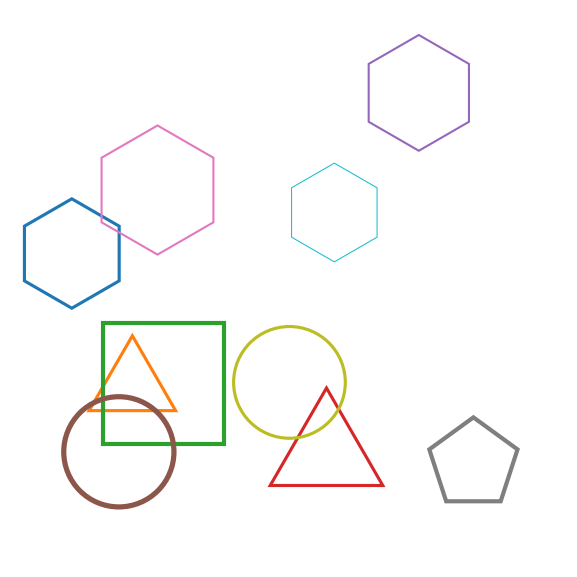[{"shape": "hexagon", "thickness": 1.5, "radius": 0.47, "center": [0.124, 0.56]}, {"shape": "triangle", "thickness": 1.5, "radius": 0.43, "center": [0.229, 0.331]}, {"shape": "square", "thickness": 2, "radius": 0.52, "center": [0.283, 0.334]}, {"shape": "triangle", "thickness": 1.5, "radius": 0.56, "center": [0.565, 0.215]}, {"shape": "hexagon", "thickness": 1, "radius": 0.5, "center": [0.725, 0.838]}, {"shape": "circle", "thickness": 2.5, "radius": 0.48, "center": [0.206, 0.217]}, {"shape": "hexagon", "thickness": 1, "radius": 0.56, "center": [0.273, 0.67]}, {"shape": "pentagon", "thickness": 2, "radius": 0.4, "center": [0.82, 0.196]}, {"shape": "circle", "thickness": 1.5, "radius": 0.48, "center": [0.501, 0.337]}, {"shape": "hexagon", "thickness": 0.5, "radius": 0.43, "center": [0.579, 0.631]}]